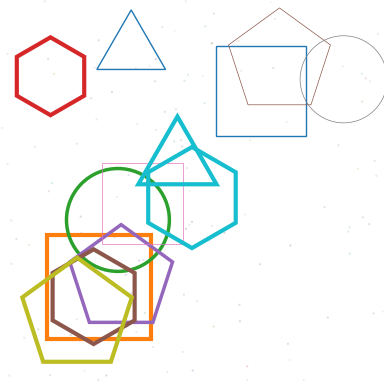[{"shape": "triangle", "thickness": 1, "radius": 0.52, "center": [0.341, 0.871]}, {"shape": "square", "thickness": 1, "radius": 0.58, "center": [0.677, 0.764]}, {"shape": "square", "thickness": 3, "radius": 0.67, "center": [0.257, 0.255]}, {"shape": "circle", "thickness": 2.5, "radius": 0.67, "center": [0.306, 0.429]}, {"shape": "hexagon", "thickness": 3, "radius": 0.51, "center": [0.131, 0.802]}, {"shape": "pentagon", "thickness": 2.5, "radius": 0.7, "center": [0.315, 0.276]}, {"shape": "pentagon", "thickness": 0.5, "radius": 0.7, "center": [0.726, 0.84]}, {"shape": "hexagon", "thickness": 3, "radius": 0.62, "center": [0.243, 0.229]}, {"shape": "square", "thickness": 0.5, "radius": 0.53, "center": [0.369, 0.471]}, {"shape": "circle", "thickness": 0.5, "radius": 0.57, "center": [0.893, 0.794]}, {"shape": "pentagon", "thickness": 3, "radius": 0.75, "center": [0.2, 0.181]}, {"shape": "triangle", "thickness": 3, "radius": 0.59, "center": [0.461, 0.58]}, {"shape": "hexagon", "thickness": 3, "radius": 0.66, "center": [0.499, 0.487]}]